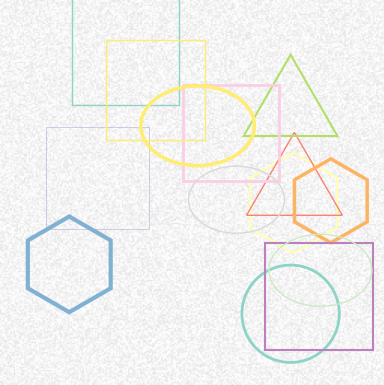[{"shape": "circle", "thickness": 2, "radius": 0.63, "center": [0.755, 0.185]}, {"shape": "square", "thickness": 1, "radius": 0.69, "center": [0.326, 0.866]}, {"shape": "hexagon", "thickness": 1.5, "radius": 0.65, "center": [0.763, 0.473]}, {"shape": "square", "thickness": 0.5, "radius": 0.67, "center": [0.254, 0.537]}, {"shape": "triangle", "thickness": 1, "radius": 0.72, "center": [0.765, 0.513]}, {"shape": "hexagon", "thickness": 3, "radius": 0.62, "center": [0.18, 0.313]}, {"shape": "hexagon", "thickness": 2.5, "radius": 0.55, "center": [0.859, 0.478]}, {"shape": "triangle", "thickness": 1.5, "radius": 0.7, "center": [0.755, 0.717]}, {"shape": "square", "thickness": 2, "radius": 0.62, "center": [0.599, 0.655]}, {"shape": "oval", "thickness": 1, "radius": 0.62, "center": [0.614, 0.481]}, {"shape": "square", "thickness": 1.5, "radius": 0.7, "center": [0.829, 0.23]}, {"shape": "oval", "thickness": 1, "radius": 0.67, "center": [0.832, 0.298]}, {"shape": "square", "thickness": 1, "radius": 0.64, "center": [0.404, 0.766]}, {"shape": "oval", "thickness": 2.5, "radius": 0.74, "center": [0.513, 0.673]}]